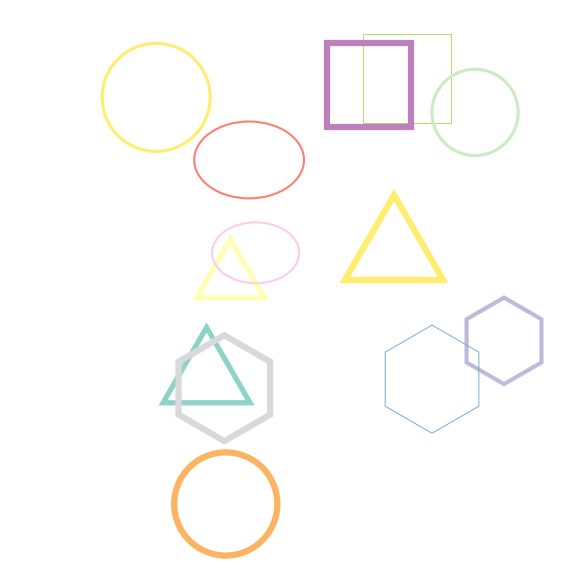[{"shape": "triangle", "thickness": 2.5, "radius": 0.44, "center": [0.358, 0.345]}, {"shape": "triangle", "thickness": 2.5, "radius": 0.34, "center": [0.399, 0.517]}, {"shape": "hexagon", "thickness": 2, "radius": 0.37, "center": [0.873, 0.409]}, {"shape": "oval", "thickness": 1, "radius": 0.48, "center": [0.431, 0.722]}, {"shape": "hexagon", "thickness": 0.5, "radius": 0.47, "center": [0.748, 0.343]}, {"shape": "circle", "thickness": 3, "radius": 0.45, "center": [0.391, 0.126]}, {"shape": "square", "thickness": 0.5, "radius": 0.38, "center": [0.705, 0.864]}, {"shape": "oval", "thickness": 1, "radius": 0.38, "center": [0.443, 0.561]}, {"shape": "hexagon", "thickness": 3, "radius": 0.46, "center": [0.388, 0.327]}, {"shape": "square", "thickness": 3, "radius": 0.36, "center": [0.639, 0.852]}, {"shape": "circle", "thickness": 1.5, "radius": 0.37, "center": [0.823, 0.805]}, {"shape": "circle", "thickness": 1.5, "radius": 0.47, "center": [0.27, 0.831]}, {"shape": "triangle", "thickness": 3, "radius": 0.49, "center": [0.682, 0.563]}]